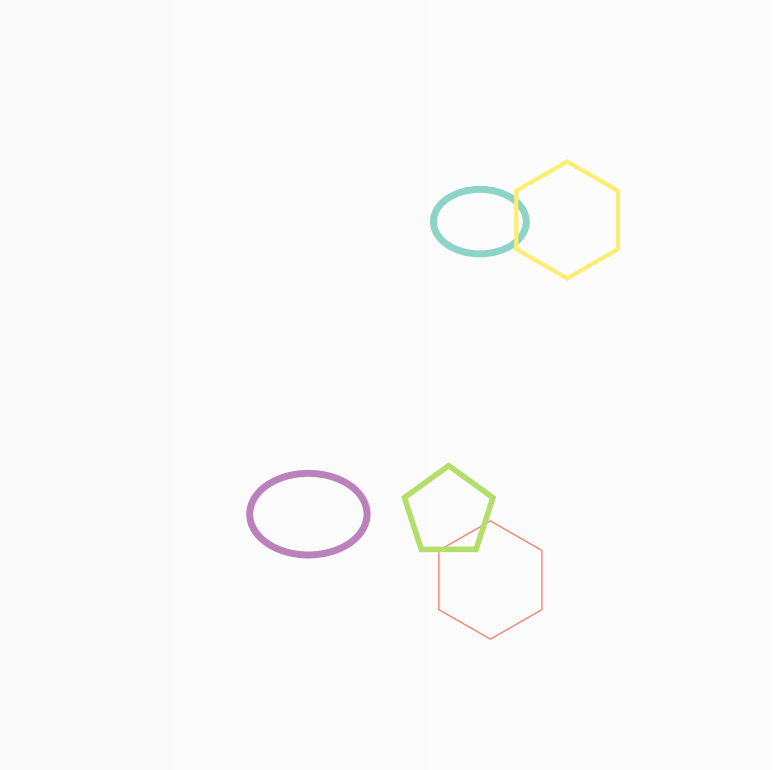[{"shape": "oval", "thickness": 2.5, "radius": 0.3, "center": [0.619, 0.712]}, {"shape": "hexagon", "thickness": 0.5, "radius": 0.38, "center": [0.633, 0.247]}, {"shape": "pentagon", "thickness": 2, "radius": 0.3, "center": [0.579, 0.335]}, {"shape": "oval", "thickness": 2.5, "radius": 0.38, "center": [0.398, 0.332]}, {"shape": "hexagon", "thickness": 1.5, "radius": 0.38, "center": [0.732, 0.714]}]